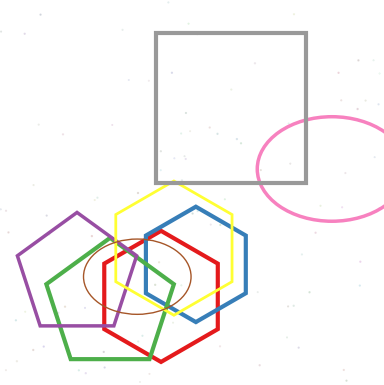[{"shape": "hexagon", "thickness": 3, "radius": 0.85, "center": [0.418, 0.23]}, {"shape": "hexagon", "thickness": 3, "radius": 0.75, "center": [0.509, 0.313]}, {"shape": "pentagon", "thickness": 3, "radius": 0.87, "center": [0.286, 0.208]}, {"shape": "pentagon", "thickness": 2.5, "radius": 0.81, "center": [0.2, 0.285]}, {"shape": "hexagon", "thickness": 2, "radius": 0.87, "center": [0.452, 0.356]}, {"shape": "oval", "thickness": 1, "radius": 0.7, "center": [0.357, 0.281]}, {"shape": "oval", "thickness": 2.5, "radius": 0.97, "center": [0.862, 0.561]}, {"shape": "square", "thickness": 3, "radius": 0.97, "center": [0.6, 0.719]}]